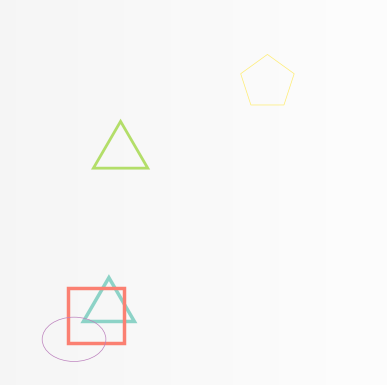[{"shape": "triangle", "thickness": 2.5, "radius": 0.38, "center": [0.281, 0.203]}, {"shape": "square", "thickness": 2.5, "radius": 0.36, "center": [0.249, 0.181]}, {"shape": "triangle", "thickness": 2, "radius": 0.4, "center": [0.311, 0.604]}, {"shape": "oval", "thickness": 0.5, "radius": 0.41, "center": [0.191, 0.119]}, {"shape": "pentagon", "thickness": 0.5, "radius": 0.36, "center": [0.69, 0.786]}]